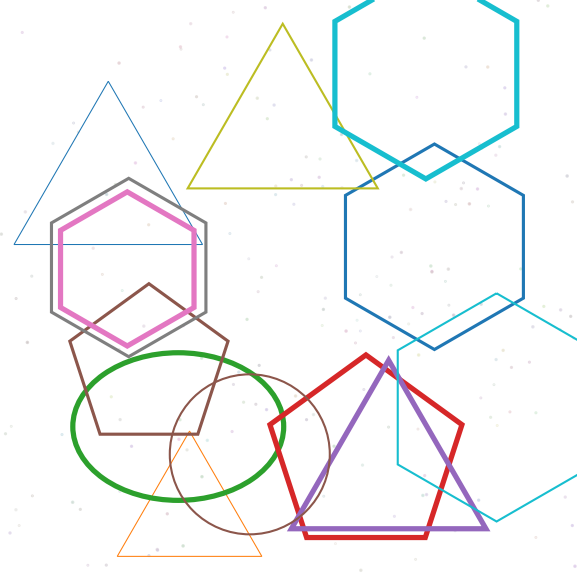[{"shape": "triangle", "thickness": 0.5, "radius": 0.94, "center": [0.187, 0.67]}, {"shape": "hexagon", "thickness": 1.5, "radius": 0.89, "center": [0.752, 0.572]}, {"shape": "triangle", "thickness": 0.5, "radius": 0.72, "center": [0.328, 0.108]}, {"shape": "oval", "thickness": 2.5, "radius": 0.91, "center": [0.309, 0.261]}, {"shape": "pentagon", "thickness": 2.5, "radius": 0.87, "center": [0.634, 0.21]}, {"shape": "triangle", "thickness": 2.5, "radius": 0.97, "center": [0.673, 0.181]}, {"shape": "circle", "thickness": 1, "radius": 0.69, "center": [0.433, 0.212]}, {"shape": "pentagon", "thickness": 1.5, "radius": 0.72, "center": [0.258, 0.364]}, {"shape": "hexagon", "thickness": 2.5, "radius": 0.67, "center": [0.22, 0.533]}, {"shape": "hexagon", "thickness": 1.5, "radius": 0.77, "center": [0.223, 0.536]}, {"shape": "triangle", "thickness": 1, "radius": 0.95, "center": [0.49, 0.768]}, {"shape": "hexagon", "thickness": 2.5, "radius": 0.91, "center": [0.737, 0.871]}, {"shape": "hexagon", "thickness": 1, "radius": 0.99, "center": [0.86, 0.294]}]